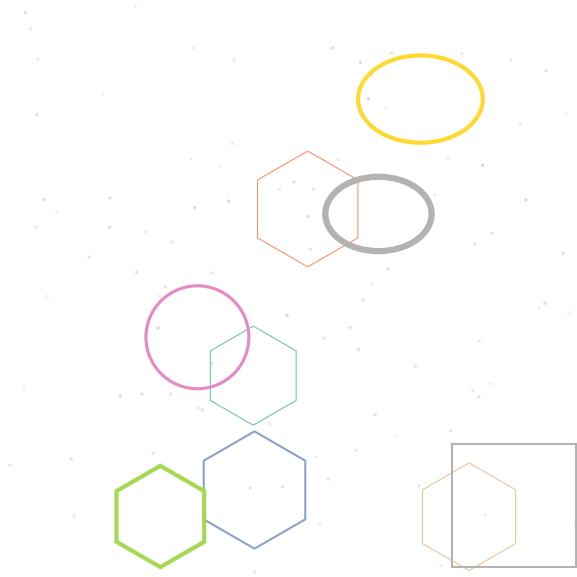[{"shape": "hexagon", "thickness": 0.5, "radius": 0.43, "center": [0.439, 0.349]}, {"shape": "hexagon", "thickness": 0.5, "radius": 0.5, "center": [0.533, 0.637]}, {"shape": "hexagon", "thickness": 1, "radius": 0.51, "center": [0.441, 0.151]}, {"shape": "circle", "thickness": 1.5, "radius": 0.45, "center": [0.342, 0.415]}, {"shape": "hexagon", "thickness": 2, "radius": 0.44, "center": [0.278, 0.105]}, {"shape": "oval", "thickness": 2, "radius": 0.54, "center": [0.728, 0.828]}, {"shape": "hexagon", "thickness": 0.5, "radius": 0.47, "center": [0.812, 0.104]}, {"shape": "square", "thickness": 1, "radius": 0.53, "center": [0.89, 0.124]}, {"shape": "oval", "thickness": 3, "radius": 0.46, "center": [0.655, 0.629]}]